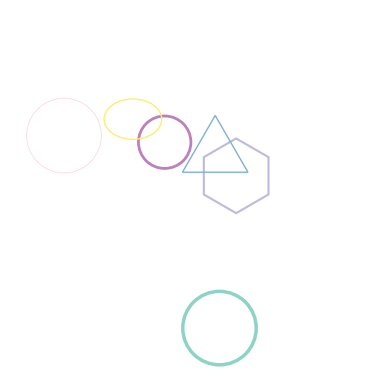[{"shape": "circle", "thickness": 2.5, "radius": 0.48, "center": [0.57, 0.148]}, {"shape": "hexagon", "thickness": 1.5, "radius": 0.49, "center": [0.613, 0.543]}, {"shape": "triangle", "thickness": 1, "radius": 0.49, "center": [0.559, 0.602]}, {"shape": "circle", "thickness": 0.5, "radius": 0.49, "center": [0.166, 0.648]}, {"shape": "circle", "thickness": 2, "radius": 0.34, "center": [0.428, 0.631]}, {"shape": "oval", "thickness": 1, "radius": 0.37, "center": [0.345, 0.691]}]